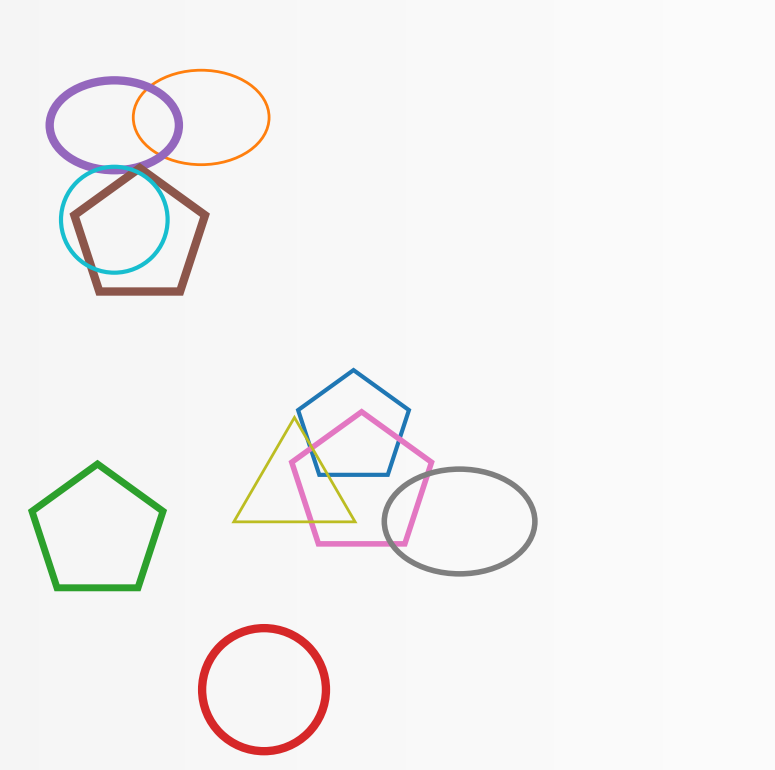[{"shape": "pentagon", "thickness": 1.5, "radius": 0.38, "center": [0.456, 0.444]}, {"shape": "oval", "thickness": 1, "radius": 0.44, "center": [0.26, 0.847]}, {"shape": "pentagon", "thickness": 2.5, "radius": 0.44, "center": [0.126, 0.309]}, {"shape": "circle", "thickness": 3, "radius": 0.4, "center": [0.341, 0.104]}, {"shape": "oval", "thickness": 3, "radius": 0.42, "center": [0.147, 0.837]}, {"shape": "pentagon", "thickness": 3, "radius": 0.44, "center": [0.18, 0.693]}, {"shape": "pentagon", "thickness": 2, "radius": 0.47, "center": [0.467, 0.37]}, {"shape": "oval", "thickness": 2, "radius": 0.49, "center": [0.593, 0.323]}, {"shape": "triangle", "thickness": 1, "radius": 0.45, "center": [0.38, 0.367]}, {"shape": "circle", "thickness": 1.5, "radius": 0.34, "center": [0.147, 0.715]}]